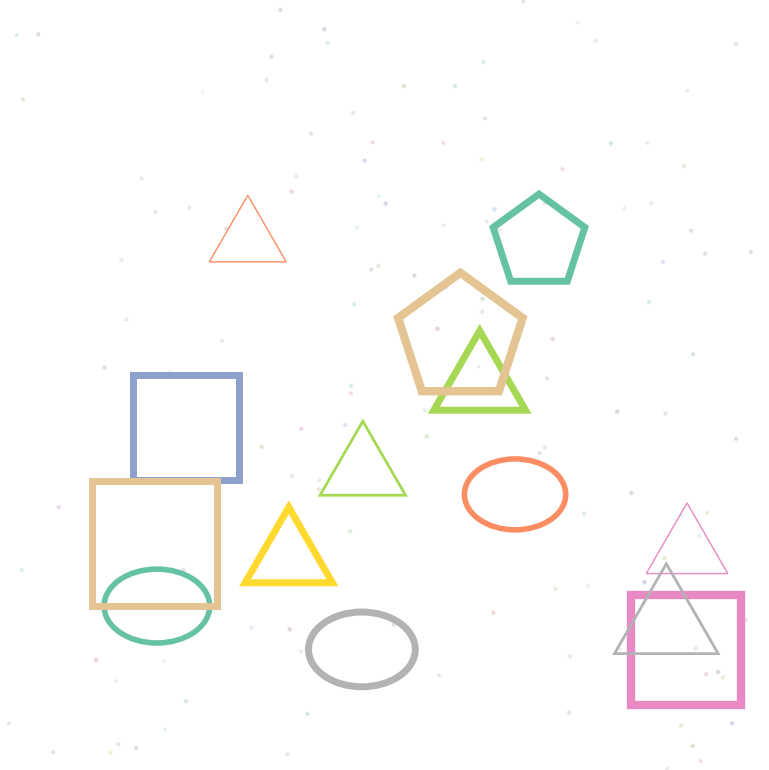[{"shape": "pentagon", "thickness": 2.5, "radius": 0.31, "center": [0.7, 0.685]}, {"shape": "oval", "thickness": 2, "radius": 0.34, "center": [0.204, 0.213]}, {"shape": "triangle", "thickness": 0.5, "radius": 0.29, "center": [0.322, 0.689]}, {"shape": "oval", "thickness": 2, "radius": 0.33, "center": [0.669, 0.358]}, {"shape": "square", "thickness": 2.5, "radius": 0.34, "center": [0.241, 0.445]}, {"shape": "square", "thickness": 3, "radius": 0.36, "center": [0.891, 0.156]}, {"shape": "triangle", "thickness": 0.5, "radius": 0.31, "center": [0.892, 0.286]}, {"shape": "triangle", "thickness": 1, "radius": 0.32, "center": [0.471, 0.389]}, {"shape": "triangle", "thickness": 2.5, "radius": 0.34, "center": [0.623, 0.502]}, {"shape": "triangle", "thickness": 2.5, "radius": 0.33, "center": [0.375, 0.276]}, {"shape": "pentagon", "thickness": 3, "radius": 0.43, "center": [0.598, 0.561]}, {"shape": "square", "thickness": 2.5, "radius": 0.41, "center": [0.2, 0.294]}, {"shape": "triangle", "thickness": 1, "radius": 0.39, "center": [0.865, 0.19]}, {"shape": "oval", "thickness": 2.5, "radius": 0.35, "center": [0.47, 0.157]}]